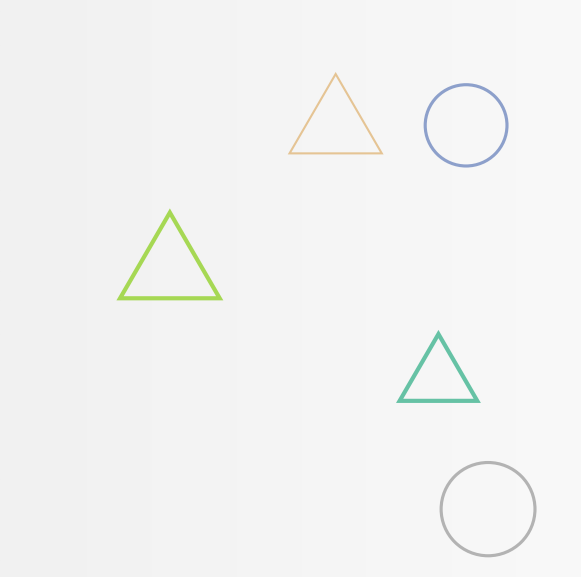[{"shape": "triangle", "thickness": 2, "radius": 0.39, "center": [0.754, 0.344]}, {"shape": "circle", "thickness": 1.5, "radius": 0.35, "center": [0.802, 0.782]}, {"shape": "triangle", "thickness": 2, "radius": 0.49, "center": [0.292, 0.532]}, {"shape": "triangle", "thickness": 1, "radius": 0.46, "center": [0.577, 0.779]}, {"shape": "circle", "thickness": 1.5, "radius": 0.4, "center": [0.84, 0.118]}]